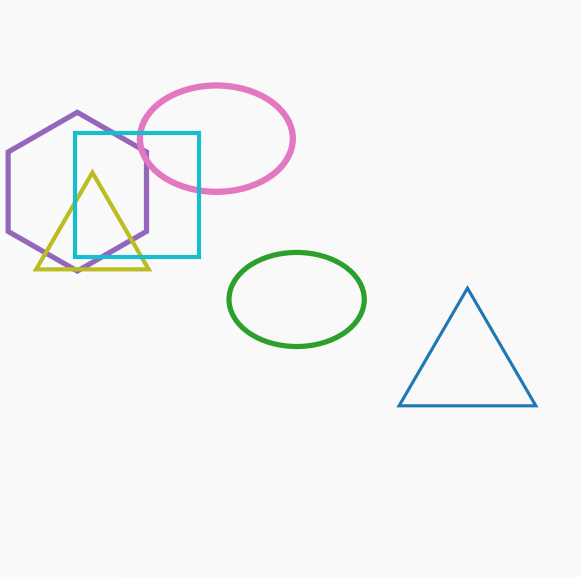[{"shape": "triangle", "thickness": 1.5, "radius": 0.68, "center": [0.804, 0.364]}, {"shape": "oval", "thickness": 2.5, "radius": 0.58, "center": [0.51, 0.481]}, {"shape": "hexagon", "thickness": 2.5, "radius": 0.69, "center": [0.133, 0.667]}, {"shape": "oval", "thickness": 3, "radius": 0.66, "center": [0.372, 0.759]}, {"shape": "triangle", "thickness": 2, "radius": 0.56, "center": [0.159, 0.589]}, {"shape": "square", "thickness": 2, "radius": 0.53, "center": [0.236, 0.661]}]